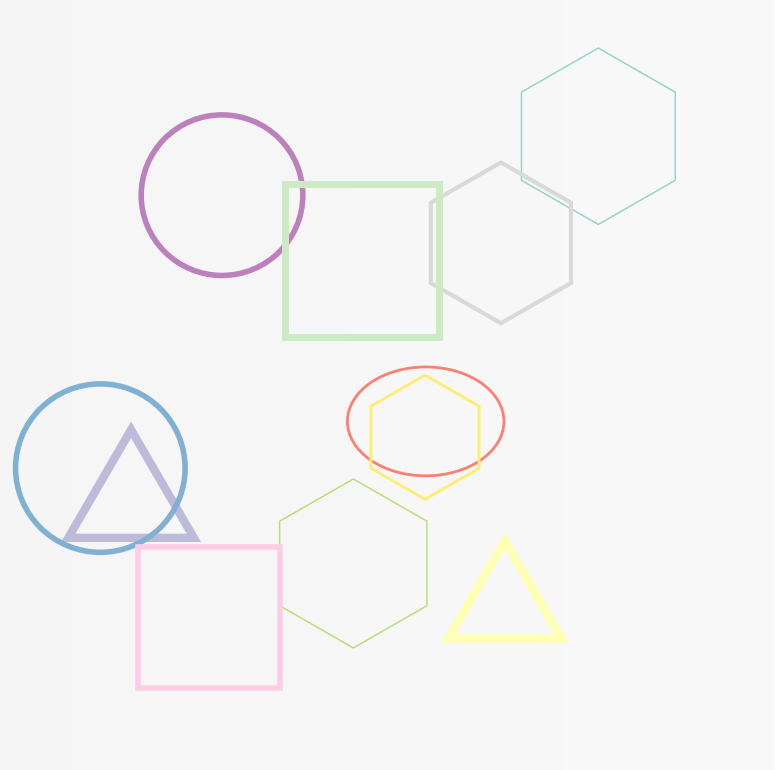[{"shape": "hexagon", "thickness": 0.5, "radius": 0.57, "center": [0.772, 0.823]}, {"shape": "triangle", "thickness": 3, "radius": 0.42, "center": [0.651, 0.213]}, {"shape": "triangle", "thickness": 3, "radius": 0.47, "center": [0.169, 0.348]}, {"shape": "oval", "thickness": 1, "radius": 0.5, "center": [0.549, 0.453]}, {"shape": "circle", "thickness": 2, "radius": 0.55, "center": [0.129, 0.392]}, {"shape": "hexagon", "thickness": 0.5, "radius": 0.55, "center": [0.456, 0.268]}, {"shape": "square", "thickness": 2, "radius": 0.46, "center": [0.27, 0.198]}, {"shape": "hexagon", "thickness": 1.5, "radius": 0.52, "center": [0.646, 0.685]}, {"shape": "circle", "thickness": 2, "radius": 0.52, "center": [0.286, 0.747]}, {"shape": "square", "thickness": 2.5, "radius": 0.5, "center": [0.467, 0.661]}, {"shape": "hexagon", "thickness": 1, "radius": 0.4, "center": [0.548, 0.432]}]